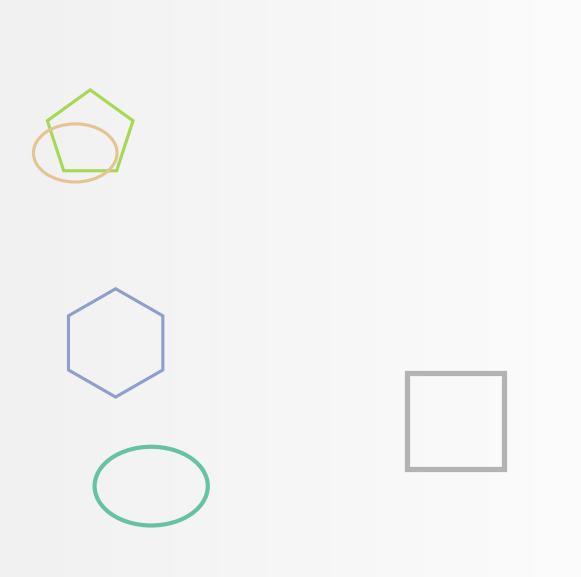[{"shape": "oval", "thickness": 2, "radius": 0.49, "center": [0.26, 0.157]}, {"shape": "hexagon", "thickness": 1.5, "radius": 0.47, "center": [0.199, 0.405]}, {"shape": "pentagon", "thickness": 1.5, "radius": 0.39, "center": [0.155, 0.766]}, {"shape": "oval", "thickness": 1.5, "radius": 0.36, "center": [0.129, 0.734]}, {"shape": "square", "thickness": 2.5, "radius": 0.41, "center": [0.784, 0.27]}]